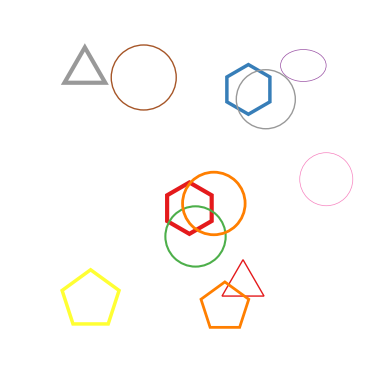[{"shape": "triangle", "thickness": 1, "radius": 0.31, "center": [0.631, 0.262]}, {"shape": "hexagon", "thickness": 3, "radius": 0.33, "center": [0.492, 0.459]}, {"shape": "hexagon", "thickness": 2.5, "radius": 0.32, "center": [0.645, 0.768]}, {"shape": "circle", "thickness": 1.5, "radius": 0.39, "center": [0.508, 0.386]}, {"shape": "oval", "thickness": 0.5, "radius": 0.3, "center": [0.788, 0.83]}, {"shape": "circle", "thickness": 2, "radius": 0.41, "center": [0.555, 0.472]}, {"shape": "pentagon", "thickness": 2, "radius": 0.33, "center": [0.584, 0.203]}, {"shape": "pentagon", "thickness": 2.5, "radius": 0.39, "center": [0.235, 0.222]}, {"shape": "circle", "thickness": 1, "radius": 0.42, "center": [0.373, 0.799]}, {"shape": "circle", "thickness": 0.5, "radius": 0.34, "center": [0.847, 0.534]}, {"shape": "circle", "thickness": 1, "radius": 0.38, "center": [0.69, 0.742]}, {"shape": "triangle", "thickness": 3, "radius": 0.31, "center": [0.22, 0.816]}]